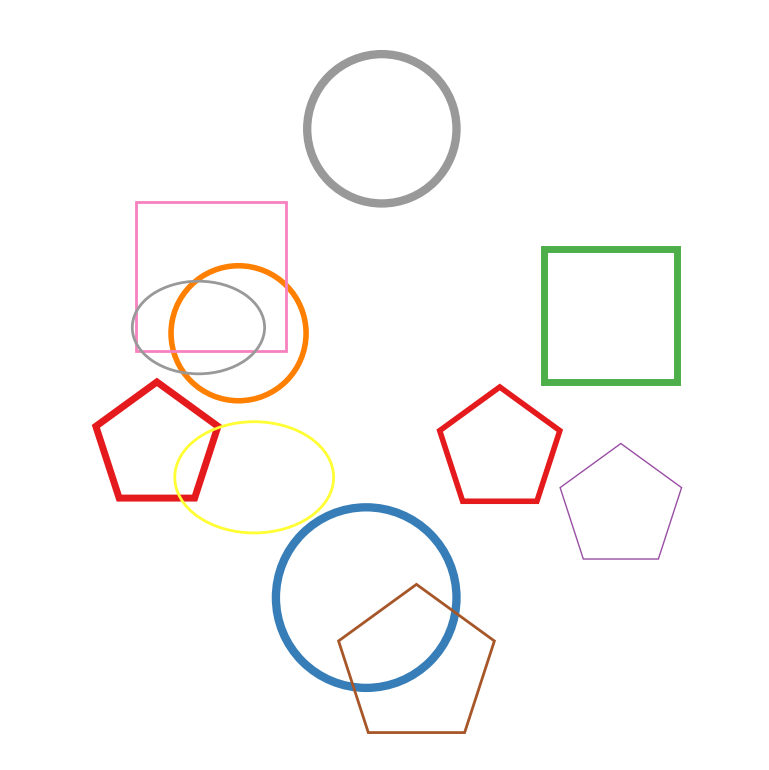[{"shape": "pentagon", "thickness": 2.5, "radius": 0.42, "center": [0.204, 0.421]}, {"shape": "pentagon", "thickness": 2, "radius": 0.41, "center": [0.649, 0.415]}, {"shape": "circle", "thickness": 3, "radius": 0.59, "center": [0.476, 0.224]}, {"shape": "square", "thickness": 2.5, "radius": 0.43, "center": [0.793, 0.59]}, {"shape": "pentagon", "thickness": 0.5, "radius": 0.41, "center": [0.806, 0.341]}, {"shape": "circle", "thickness": 2, "radius": 0.44, "center": [0.31, 0.567]}, {"shape": "oval", "thickness": 1, "radius": 0.52, "center": [0.33, 0.38]}, {"shape": "pentagon", "thickness": 1, "radius": 0.53, "center": [0.541, 0.135]}, {"shape": "square", "thickness": 1, "radius": 0.48, "center": [0.274, 0.641]}, {"shape": "oval", "thickness": 1, "radius": 0.43, "center": [0.258, 0.575]}, {"shape": "circle", "thickness": 3, "radius": 0.48, "center": [0.496, 0.833]}]